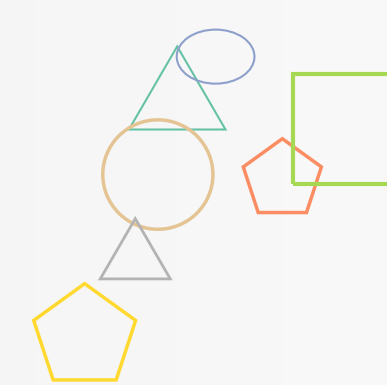[{"shape": "triangle", "thickness": 1.5, "radius": 0.72, "center": [0.457, 0.736]}, {"shape": "pentagon", "thickness": 2.5, "radius": 0.53, "center": [0.729, 0.534]}, {"shape": "oval", "thickness": 1.5, "radius": 0.5, "center": [0.556, 0.853]}, {"shape": "square", "thickness": 3, "radius": 0.72, "center": [0.899, 0.665]}, {"shape": "pentagon", "thickness": 2.5, "radius": 0.69, "center": [0.218, 0.125]}, {"shape": "circle", "thickness": 2.5, "radius": 0.71, "center": [0.407, 0.547]}, {"shape": "triangle", "thickness": 2, "radius": 0.52, "center": [0.349, 0.328]}]